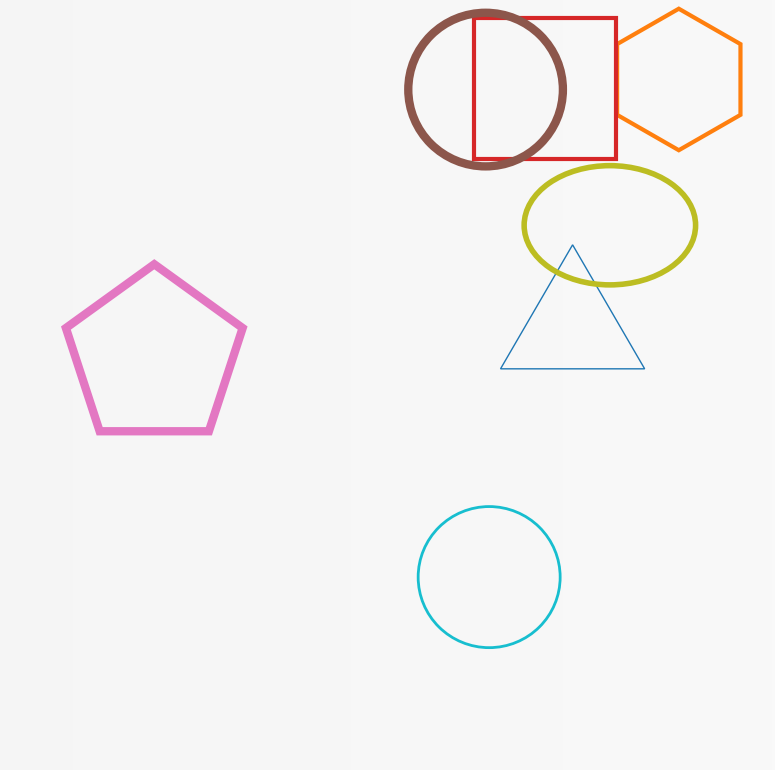[{"shape": "triangle", "thickness": 0.5, "radius": 0.54, "center": [0.739, 0.575]}, {"shape": "hexagon", "thickness": 1.5, "radius": 0.46, "center": [0.876, 0.897]}, {"shape": "square", "thickness": 1.5, "radius": 0.46, "center": [0.703, 0.885]}, {"shape": "circle", "thickness": 3, "radius": 0.5, "center": [0.627, 0.884]}, {"shape": "pentagon", "thickness": 3, "radius": 0.6, "center": [0.199, 0.537]}, {"shape": "oval", "thickness": 2, "radius": 0.55, "center": [0.787, 0.707]}, {"shape": "circle", "thickness": 1, "radius": 0.46, "center": [0.631, 0.251]}]